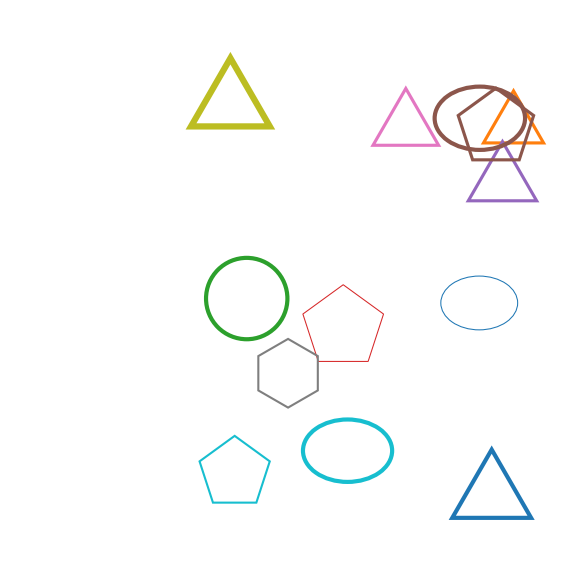[{"shape": "triangle", "thickness": 2, "radius": 0.39, "center": [0.851, 0.142]}, {"shape": "oval", "thickness": 0.5, "radius": 0.33, "center": [0.83, 0.475]}, {"shape": "triangle", "thickness": 1.5, "radius": 0.3, "center": [0.889, 0.782]}, {"shape": "circle", "thickness": 2, "radius": 0.35, "center": [0.427, 0.482]}, {"shape": "pentagon", "thickness": 0.5, "radius": 0.37, "center": [0.594, 0.433]}, {"shape": "triangle", "thickness": 1.5, "radius": 0.34, "center": [0.87, 0.686]}, {"shape": "pentagon", "thickness": 1.5, "radius": 0.34, "center": [0.859, 0.778]}, {"shape": "oval", "thickness": 2, "radius": 0.39, "center": [0.831, 0.794]}, {"shape": "triangle", "thickness": 1.5, "radius": 0.33, "center": [0.703, 0.78]}, {"shape": "hexagon", "thickness": 1, "radius": 0.3, "center": [0.499, 0.353]}, {"shape": "triangle", "thickness": 3, "radius": 0.39, "center": [0.399, 0.82]}, {"shape": "oval", "thickness": 2, "radius": 0.39, "center": [0.602, 0.219]}, {"shape": "pentagon", "thickness": 1, "radius": 0.32, "center": [0.406, 0.18]}]